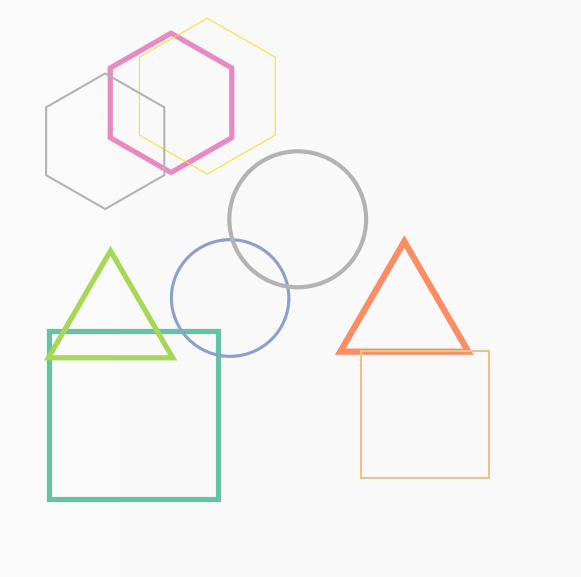[{"shape": "square", "thickness": 2.5, "radius": 0.73, "center": [0.23, 0.28]}, {"shape": "triangle", "thickness": 3, "radius": 0.64, "center": [0.696, 0.454]}, {"shape": "circle", "thickness": 1.5, "radius": 0.51, "center": [0.396, 0.483]}, {"shape": "hexagon", "thickness": 2.5, "radius": 0.6, "center": [0.294, 0.821]}, {"shape": "triangle", "thickness": 2.5, "radius": 0.62, "center": [0.19, 0.441]}, {"shape": "hexagon", "thickness": 0.5, "radius": 0.67, "center": [0.357, 0.833]}, {"shape": "square", "thickness": 1, "radius": 0.55, "center": [0.731, 0.281]}, {"shape": "circle", "thickness": 2, "radius": 0.59, "center": [0.512, 0.619]}, {"shape": "hexagon", "thickness": 1, "radius": 0.59, "center": [0.181, 0.755]}]